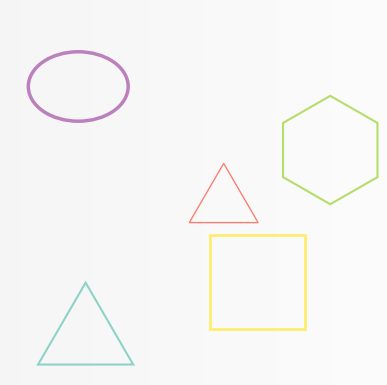[{"shape": "triangle", "thickness": 1.5, "radius": 0.71, "center": [0.221, 0.124]}, {"shape": "triangle", "thickness": 1, "radius": 0.51, "center": [0.577, 0.473]}, {"shape": "hexagon", "thickness": 1.5, "radius": 0.7, "center": [0.852, 0.61]}, {"shape": "oval", "thickness": 2.5, "radius": 0.64, "center": [0.202, 0.775]}, {"shape": "square", "thickness": 2, "radius": 0.62, "center": [0.665, 0.268]}]